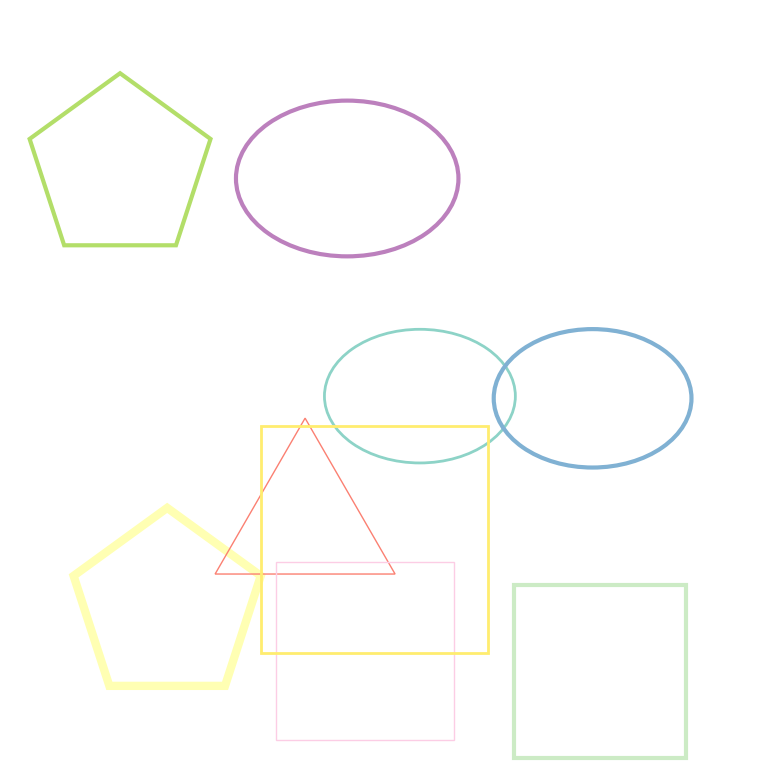[{"shape": "oval", "thickness": 1, "radius": 0.62, "center": [0.545, 0.486]}, {"shape": "pentagon", "thickness": 3, "radius": 0.64, "center": [0.217, 0.213]}, {"shape": "triangle", "thickness": 0.5, "radius": 0.67, "center": [0.396, 0.322]}, {"shape": "oval", "thickness": 1.5, "radius": 0.64, "center": [0.77, 0.483]}, {"shape": "pentagon", "thickness": 1.5, "radius": 0.62, "center": [0.156, 0.781]}, {"shape": "square", "thickness": 0.5, "radius": 0.58, "center": [0.474, 0.155]}, {"shape": "oval", "thickness": 1.5, "radius": 0.72, "center": [0.451, 0.768]}, {"shape": "square", "thickness": 1.5, "radius": 0.56, "center": [0.779, 0.128]}, {"shape": "square", "thickness": 1, "radius": 0.74, "center": [0.486, 0.299]}]